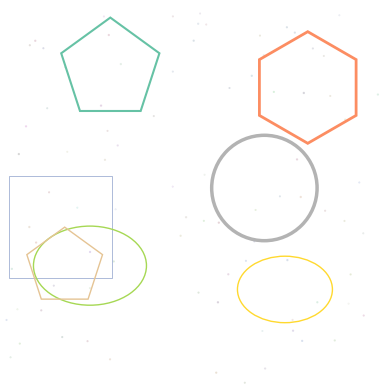[{"shape": "pentagon", "thickness": 1.5, "radius": 0.67, "center": [0.287, 0.82]}, {"shape": "hexagon", "thickness": 2, "radius": 0.73, "center": [0.799, 0.773]}, {"shape": "square", "thickness": 0.5, "radius": 0.67, "center": [0.157, 0.411]}, {"shape": "oval", "thickness": 1, "radius": 0.73, "center": [0.234, 0.31]}, {"shape": "oval", "thickness": 1, "radius": 0.62, "center": [0.74, 0.248]}, {"shape": "pentagon", "thickness": 1, "radius": 0.52, "center": [0.168, 0.307]}, {"shape": "circle", "thickness": 2.5, "radius": 0.68, "center": [0.687, 0.512]}]